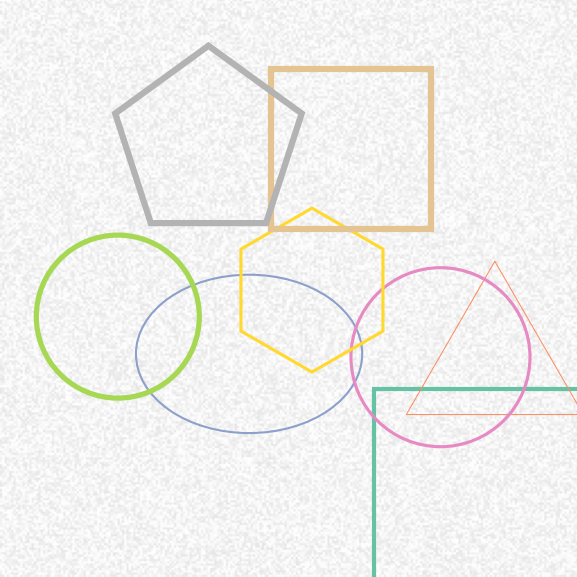[{"shape": "square", "thickness": 2, "radius": 0.97, "center": [0.842, 0.131]}, {"shape": "triangle", "thickness": 0.5, "radius": 0.88, "center": [0.857, 0.37]}, {"shape": "oval", "thickness": 1, "radius": 0.98, "center": [0.431, 0.386]}, {"shape": "circle", "thickness": 1.5, "radius": 0.77, "center": [0.763, 0.381]}, {"shape": "circle", "thickness": 2.5, "radius": 0.71, "center": [0.204, 0.451]}, {"shape": "hexagon", "thickness": 1.5, "radius": 0.71, "center": [0.54, 0.497]}, {"shape": "square", "thickness": 3, "radius": 0.69, "center": [0.608, 0.742]}, {"shape": "pentagon", "thickness": 3, "radius": 0.85, "center": [0.361, 0.75]}]